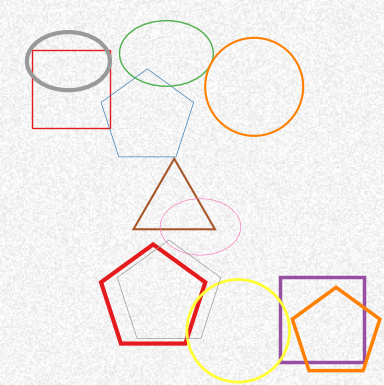[{"shape": "square", "thickness": 1, "radius": 0.51, "center": [0.185, 0.768]}, {"shape": "pentagon", "thickness": 3, "radius": 0.71, "center": [0.398, 0.223]}, {"shape": "pentagon", "thickness": 0.5, "radius": 0.63, "center": [0.383, 0.695]}, {"shape": "oval", "thickness": 1, "radius": 0.61, "center": [0.432, 0.861]}, {"shape": "square", "thickness": 2.5, "radius": 0.55, "center": [0.837, 0.17]}, {"shape": "circle", "thickness": 1.5, "radius": 0.64, "center": [0.66, 0.774]}, {"shape": "pentagon", "thickness": 2.5, "radius": 0.6, "center": [0.873, 0.134]}, {"shape": "circle", "thickness": 2, "radius": 0.67, "center": [0.619, 0.141]}, {"shape": "triangle", "thickness": 1.5, "radius": 0.61, "center": [0.453, 0.466]}, {"shape": "oval", "thickness": 0.5, "radius": 0.52, "center": [0.521, 0.411]}, {"shape": "oval", "thickness": 3, "radius": 0.54, "center": [0.178, 0.841]}, {"shape": "pentagon", "thickness": 0.5, "radius": 0.71, "center": [0.439, 0.235]}]